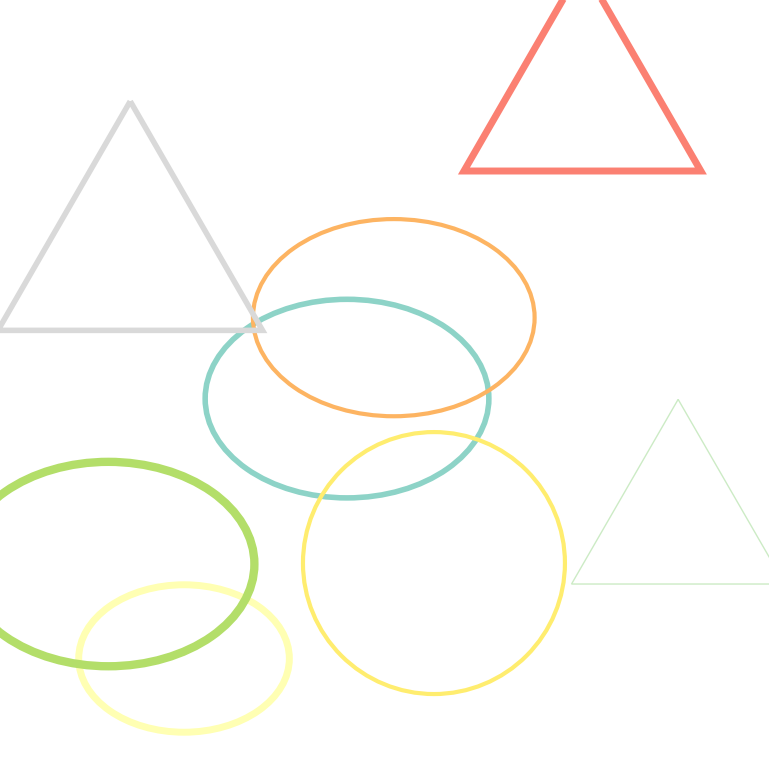[{"shape": "oval", "thickness": 2, "radius": 0.92, "center": [0.451, 0.482]}, {"shape": "oval", "thickness": 2.5, "radius": 0.68, "center": [0.239, 0.145]}, {"shape": "triangle", "thickness": 2.5, "radius": 0.89, "center": [0.756, 0.867]}, {"shape": "oval", "thickness": 1.5, "radius": 0.91, "center": [0.511, 0.587]}, {"shape": "oval", "thickness": 3, "radius": 0.95, "center": [0.141, 0.267]}, {"shape": "triangle", "thickness": 2, "radius": 0.99, "center": [0.169, 0.67]}, {"shape": "triangle", "thickness": 0.5, "radius": 0.8, "center": [0.881, 0.321]}, {"shape": "circle", "thickness": 1.5, "radius": 0.85, "center": [0.564, 0.269]}]